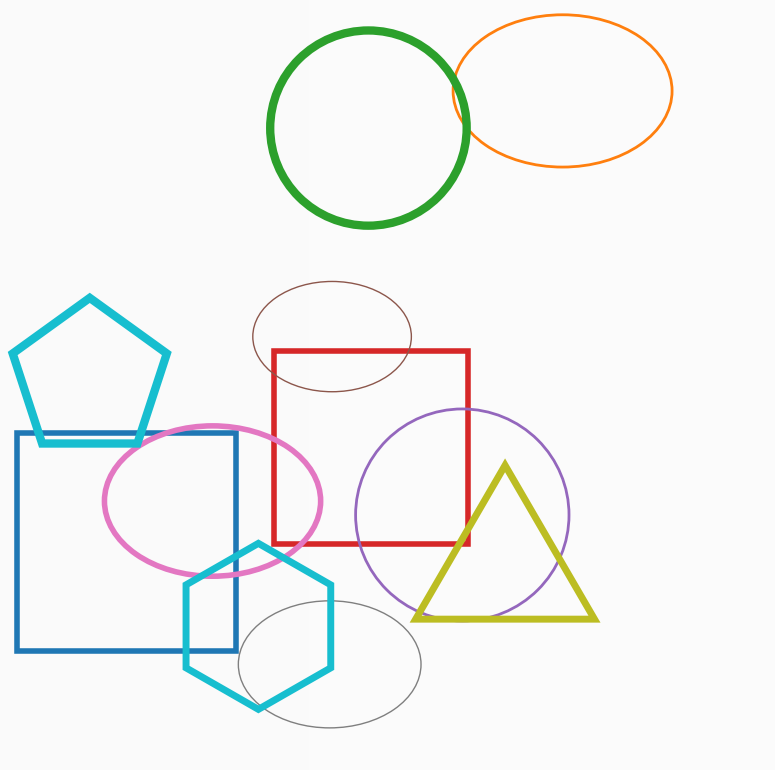[{"shape": "square", "thickness": 2, "radius": 0.71, "center": [0.163, 0.296]}, {"shape": "oval", "thickness": 1, "radius": 0.71, "center": [0.726, 0.882]}, {"shape": "circle", "thickness": 3, "radius": 0.63, "center": [0.475, 0.834]}, {"shape": "square", "thickness": 2, "radius": 0.63, "center": [0.478, 0.419]}, {"shape": "circle", "thickness": 1, "radius": 0.69, "center": [0.597, 0.331]}, {"shape": "oval", "thickness": 0.5, "radius": 0.51, "center": [0.428, 0.563]}, {"shape": "oval", "thickness": 2, "radius": 0.7, "center": [0.274, 0.349]}, {"shape": "oval", "thickness": 0.5, "radius": 0.59, "center": [0.425, 0.137]}, {"shape": "triangle", "thickness": 2.5, "radius": 0.67, "center": [0.652, 0.263]}, {"shape": "pentagon", "thickness": 3, "radius": 0.52, "center": [0.116, 0.509]}, {"shape": "hexagon", "thickness": 2.5, "radius": 0.54, "center": [0.333, 0.187]}]